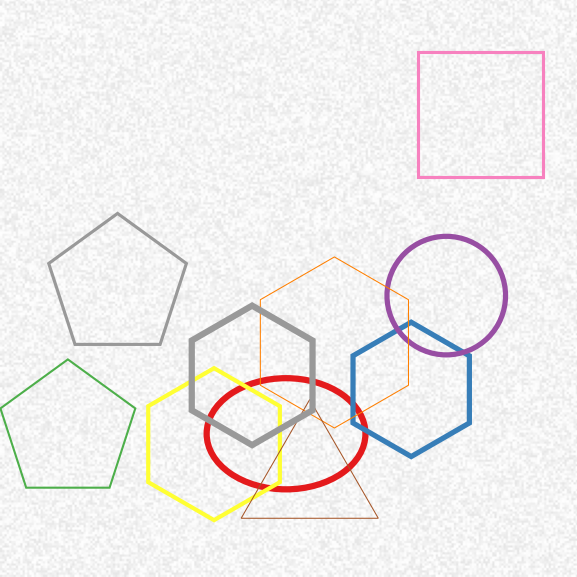[{"shape": "oval", "thickness": 3, "radius": 0.69, "center": [0.495, 0.248]}, {"shape": "hexagon", "thickness": 2.5, "radius": 0.58, "center": [0.712, 0.325]}, {"shape": "pentagon", "thickness": 1, "radius": 0.61, "center": [0.118, 0.254]}, {"shape": "circle", "thickness": 2.5, "radius": 0.51, "center": [0.773, 0.487]}, {"shape": "hexagon", "thickness": 0.5, "radius": 0.74, "center": [0.579, 0.406]}, {"shape": "hexagon", "thickness": 2, "radius": 0.66, "center": [0.371, 0.23]}, {"shape": "triangle", "thickness": 0.5, "radius": 0.69, "center": [0.536, 0.17]}, {"shape": "square", "thickness": 1.5, "radius": 0.54, "center": [0.833, 0.801]}, {"shape": "hexagon", "thickness": 3, "radius": 0.6, "center": [0.437, 0.349]}, {"shape": "pentagon", "thickness": 1.5, "radius": 0.63, "center": [0.204, 0.504]}]